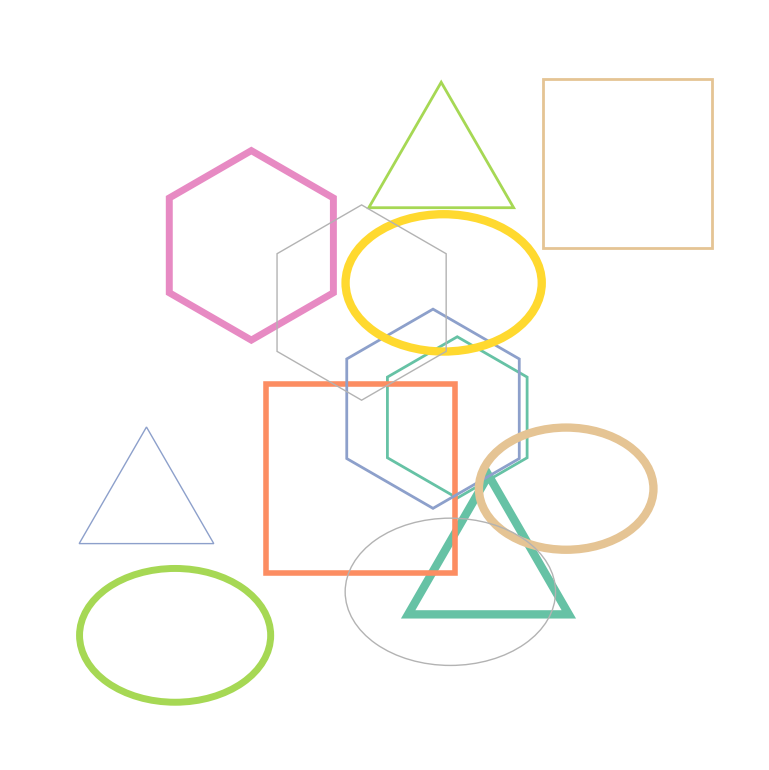[{"shape": "triangle", "thickness": 3, "radius": 0.6, "center": [0.634, 0.262]}, {"shape": "hexagon", "thickness": 1, "radius": 0.52, "center": [0.594, 0.458]}, {"shape": "square", "thickness": 2, "radius": 0.61, "center": [0.468, 0.379]}, {"shape": "triangle", "thickness": 0.5, "radius": 0.5, "center": [0.19, 0.344]}, {"shape": "hexagon", "thickness": 1, "radius": 0.65, "center": [0.562, 0.469]}, {"shape": "hexagon", "thickness": 2.5, "radius": 0.62, "center": [0.326, 0.681]}, {"shape": "oval", "thickness": 2.5, "radius": 0.62, "center": [0.227, 0.175]}, {"shape": "triangle", "thickness": 1, "radius": 0.54, "center": [0.573, 0.785]}, {"shape": "oval", "thickness": 3, "radius": 0.64, "center": [0.576, 0.633]}, {"shape": "square", "thickness": 1, "radius": 0.55, "center": [0.815, 0.787]}, {"shape": "oval", "thickness": 3, "radius": 0.57, "center": [0.735, 0.365]}, {"shape": "hexagon", "thickness": 0.5, "radius": 0.63, "center": [0.47, 0.607]}, {"shape": "oval", "thickness": 0.5, "radius": 0.68, "center": [0.585, 0.231]}]